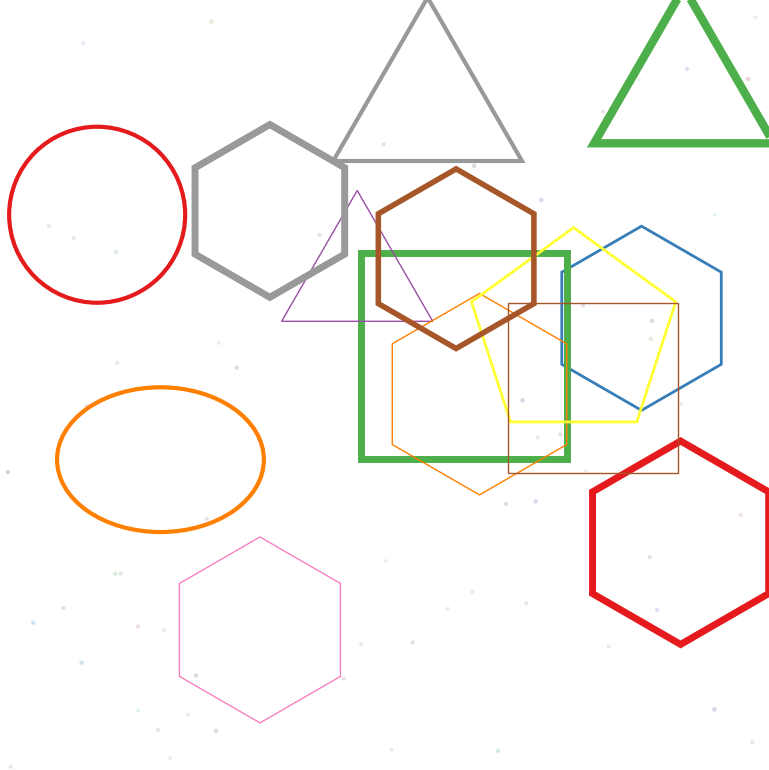[{"shape": "circle", "thickness": 1.5, "radius": 0.57, "center": [0.126, 0.721]}, {"shape": "hexagon", "thickness": 2.5, "radius": 0.66, "center": [0.884, 0.295]}, {"shape": "hexagon", "thickness": 1, "radius": 0.6, "center": [0.833, 0.587]}, {"shape": "square", "thickness": 2.5, "radius": 0.67, "center": [0.603, 0.537]}, {"shape": "triangle", "thickness": 3, "radius": 0.67, "center": [0.888, 0.881]}, {"shape": "triangle", "thickness": 0.5, "radius": 0.57, "center": [0.464, 0.639]}, {"shape": "oval", "thickness": 1.5, "radius": 0.67, "center": [0.208, 0.403]}, {"shape": "hexagon", "thickness": 0.5, "radius": 0.65, "center": [0.623, 0.488]}, {"shape": "pentagon", "thickness": 1, "radius": 0.7, "center": [0.745, 0.565]}, {"shape": "square", "thickness": 0.5, "radius": 0.55, "center": [0.77, 0.496]}, {"shape": "hexagon", "thickness": 2, "radius": 0.58, "center": [0.592, 0.664]}, {"shape": "hexagon", "thickness": 0.5, "radius": 0.6, "center": [0.338, 0.182]}, {"shape": "hexagon", "thickness": 2.5, "radius": 0.56, "center": [0.35, 0.726]}, {"shape": "triangle", "thickness": 1.5, "radius": 0.71, "center": [0.555, 0.862]}]